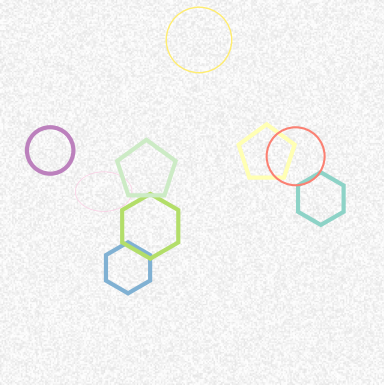[{"shape": "hexagon", "thickness": 3, "radius": 0.34, "center": [0.833, 0.484]}, {"shape": "pentagon", "thickness": 3, "radius": 0.38, "center": [0.693, 0.601]}, {"shape": "circle", "thickness": 1.5, "radius": 0.38, "center": [0.768, 0.594]}, {"shape": "hexagon", "thickness": 3, "radius": 0.33, "center": [0.333, 0.304]}, {"shape": "hexagon", "thickness": 3, "radius": 0.42, "center": [0.39, 0.412]}, {"shape": "oval", "thickness": 0.5, "radius": 0.37, "center": [0.269, 0.502]}, {"shape": "circle", "thickness": 3, "radius": 0.3, "center": [0.13, 0.609]}, {"shape": "pentagon", "thickness": 3, "radius": 0.4, "center": [0.38, 0.557]}, {"shape": "circle", "thickness": 1, "radius": 0.43, "center": [0.517, 0.896]}]